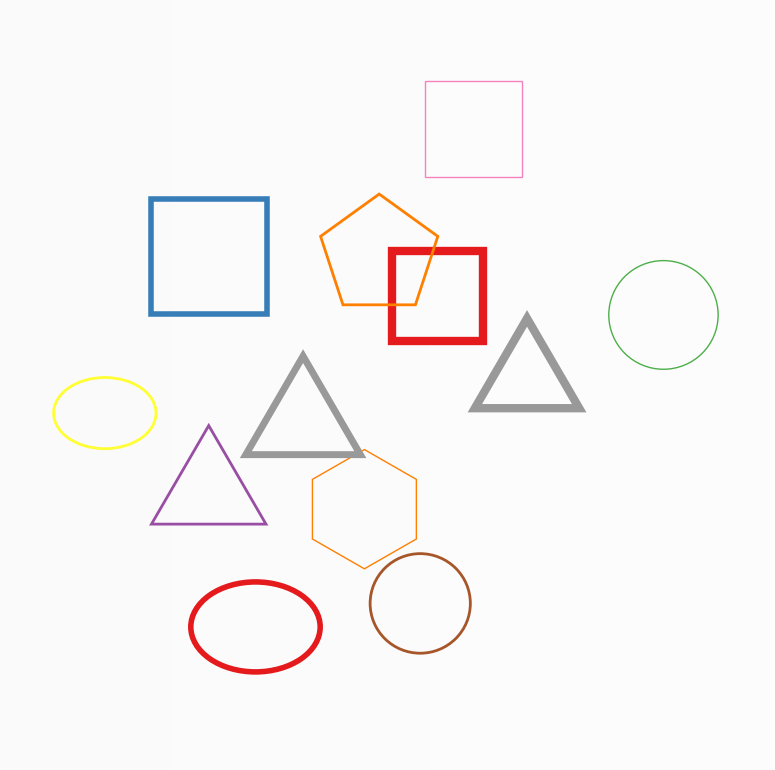[{"shape": "oval", "thickness": 2, "radius": 0.42, "center": [0.33, 0.186]}, {"shape": "square", "thickness": 3, "radius": 0.29, "center": [0.565, 0.616]}, {"shape": "square", "thickness": 2, "radius": 0.37, "center": [0.269, 0.667]}, {"shape": "circle", "thickness": 0.5, "radius": 0.35, "center": [0.856, 0.591]}, {"shape": "triangle", "thickness": 1, "radius": 0.43, "center": [0.269, 0.362]}, {"shape": "hexagon", "thickness": 0.5, "radius": 0.39, "center": [0.47, 0.339]}, {"shape": "pentagon", "thickness": 1, "radius": 0.4, "center": [0.489, 0.668]}, {"shape": "oval", "thickness": 1, "radius": 0.33, "center": [0.135, 0.464]}, {"shape": "circle", "thickness": 1, "radius": 0.32, "center": [0.542, 0.216]}, {"shape": "square", "thickness": 0.5, "radius": 0.31, "center": [0.611, 0.832]}, {"shape": "triangle", "thickness": 2.5, "radius": 0.43, "center": [0.391, 0.452]}, {"shape": "triangle", "thickness": 3, "radius": 0.39, "center": [0.68, 0.509]}]